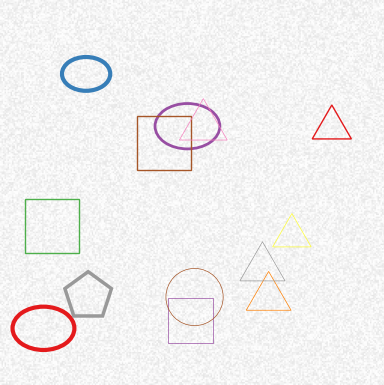[{"shape": "oval", "thickness": 3, "radius": 0.4, "center": [0.113, 0.147]}, {"shape": "triangle", "thickness": 1, "radius": 0.29, "center": [0.862, 0.669]}, {"shape": "oval", "thickness": 3, "radius": 0.31, "center": [0.224, 0.808]}, {"shape": "square", "thickness": 1, "radius": 0.35, "center": [0.134, 0.414]}, {"shape": "square", "thickness": 0.5, "radius": 0.29, "center": [0.494, 0.167]}, {"shape": "oval", "thickness": 2, "radius": 0.42, "center": [0.487, 0.672]}, {"shape": "triangle", "thickness": 0.5, "radius": 0.34, "center": [0.698, 0.228]}, {"shape": "triangle", "thickness": 0.5, "radius": 0.29, "center": [0.758, 0.388]}, {"shape": "circle", "thickness": 0.5, "radius": 0.37, "center": [0.505, 0.228]}, {"shape": "square", "thickness": 1, "radius": 0.35, "center": [0.426, 0.628]}, {"shape": "triangle", "thickness": 0.5, "radius": 0.36, "center": [0.528, 0.672]}, {"shape": "triangle", "thickness": 0.5, "radius": 0.34, "center": [0.682, 0.304]}, {"shape": "pentagon", "thickness": 2.5, "radius": 0.32, "center": [0.229, 0.231]}]